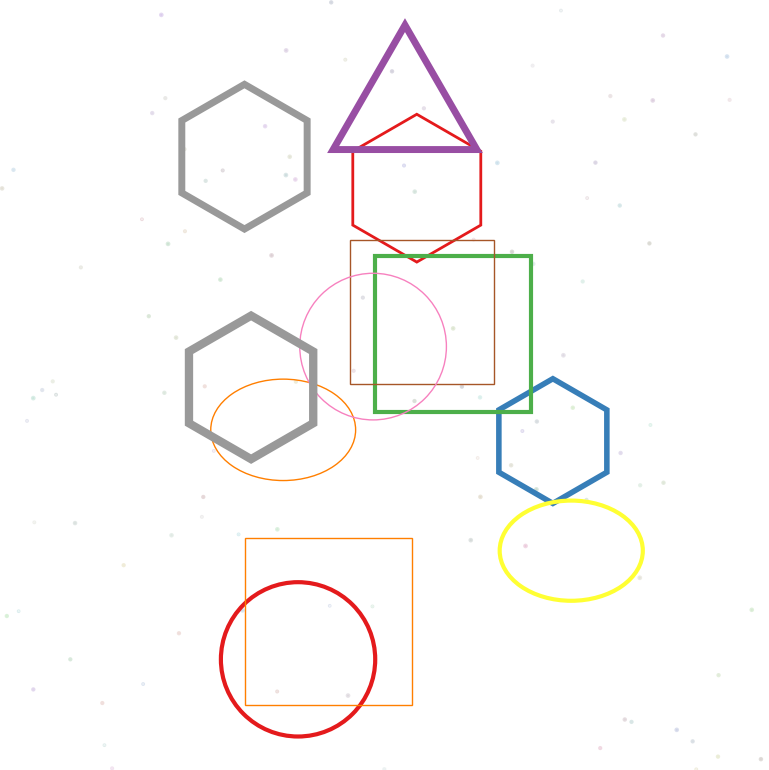[{"shape": "circle", "thickness": 1.5, "radius": 0.5, "center": [0.387, 0.144]}, {"shape": "hexagon", "thickness": 1, "radius": 0.48, "center": [0.541, 0.756]}, {"shape": "hexagon", "thickness": 2, "radius": 0.4, "center": [0.718, 0.427]}, {"shape": "square", "thickness": 1.5, "radius": 0.51, "center": [0.589, 0.566]}, {"shape": "triangle", "thickness": 2.5, "radius": 0.54, "center": [0.526, 0.86]}, {"shape": "oval", "thickness": 0.5, "radius": 0.47, "center": [0.368, 0.442]}, {"shape": "square", "thickness": 0.5, "radius": 0.54, "center": [0.426, 0.193]}, {"shape": "oval", "thickness": 1.5, "radius": 0.46, "center": [0.742, 0.285]}, {"shape": "square", "thickness": 0.5, "radius": 0.47, "center": [0.548, 0.594]}, {"shape": "circle", "thickness": 0.5, "radius": 0.48, "center": [0.485, 0.55]}, {"shape": "hexagon", "thickness": 3, "radius": 0.47, "center": [0.326, 0.497]}, {"shape": "hexagon", "thickness": 2.5, "radius": 0.47, "center": [0.318, 0.796]}]